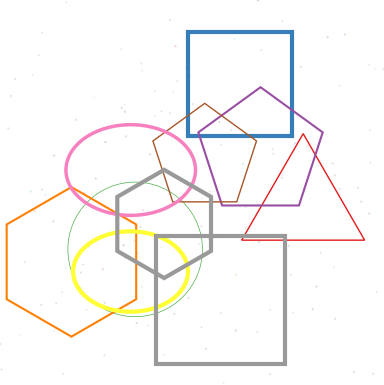[{"shape": "triangle", "thickness": 1, "radius": 0.92, "center": [0.787, 0.468]}, {"shape": "square", "thickness": 3, "radius": 0.68, "center": [0.624, 0.782]}, {"shape": "circle", "thickness": 0.5, "radius": 0.87, "center": [0.351, 0.352]}, {"shape": "pentagon", "thickness": 1.5, "radius": 0.85, "center": [0.677, 0.604]}, {"shape": "hexagon", "thickness": 1.5, "radius": 0.97, "center": [0.186, 0.32]}, {"shape": "oval", "thickness": 3, "radius": 0.75, "center": [0.339, 0.295]}, {"shape": "pentagon", "thickness": 1, "radius": 0.71, "center": [0.532, 0.59]}, {"shape": "oval", "thickness": 2.5, "radius": 0.84, "center": [0.34, 0.558]}, {"shape": "hexagon", "thickness": 3, "radius": 0.7, "center": [0.426, 0.418]}, {"shape": "square", "thickness": 3, "radius": 0.83, "center": [0.573, 0.221]}]